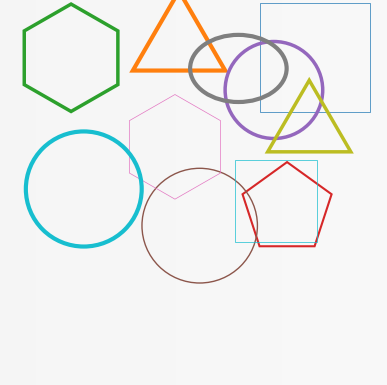[{"shape": "square", "thickness": 0.5, "radius": 0.71, "center": [0.813, 0.851]}, {"shape": "triangle", "thickness": 3, "radius": 0.69, "center": [0.462, 0.886]}, {"shape": "hexagon", "thickness": 2.5, "radius": 0.7, "center": [0.183, 0.85]}, {"shape": "pentagon", "thickness": 1.5, "radius": 0.6, "center": [0.741, 0.458]}, {"shape": "circle", "thickness": 2.5, "radius": 0.63, "center": [0.707, 0.766]}, {"shape": "circle", "thickness": 1, "radius": 0.74, "center": [0.515, 0.414]}, {"shape": "hexagon", "thickness": 0.5, "radius": 0.68, "center": [0.451, 0.619]}, {"shape": "oval", "thickness": 3, "radius": 0.62, "center": [0.615, 0.822]}, {"shape": "triangle", "thickness": 2.5, "radius": 0.62, "center": [0.798, 0.668]}, {"shape": "circle", "thickness": 3, "radius": 0.75, "center": [0.216, 0.509]}, {"shape": "square", "thickness": 0.5, "radius": 0.53, "center": [0.712, 0.478]}]